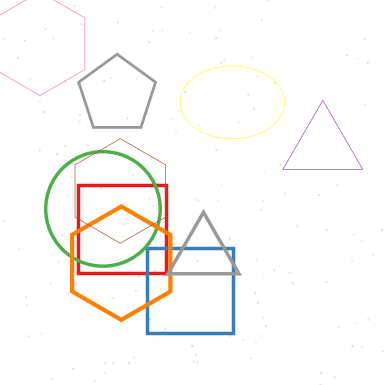[{"shape": "square", "thickness": 2.5, "radius": 0.57, "center": [0.317, 0.405]}, {"shape": "square", "thickness": 2.5, "radius": 0.56, "center": [0.494, 0.245]}, {"shape": "circle", "thickness": 2.5, "radius": 0.74, "center": [0.267, 0.457]}, {"shape": "triangle", "thickness": 0.5, "radius": 0.6, "center": [0.839, 0.62]}, {"shape": "hexagon", "thickness": 3, "radius": 0.74, "center": [0.315, 0.316]}, {"shape": "oval", "thickness": 0.5, "radius": 0.68, "center": [0.603, 0.734]}, {"shape": "hexagon", "thickness": 0.5, "radius": 0.68, "center": [0.313, 0.504]}, {"shape": "hexagon", "thickness": 0.5, "radius": 0.67, "center": [0.104, 0.886]}, {"shape": "pentagon", "thickness": 2, "radius": 0.53, "center": [0.304, 0.754]}, {"shape": "triangle", "thickness": 2.5, "radius": 0.53, "center": [0.528, 0.342]}]